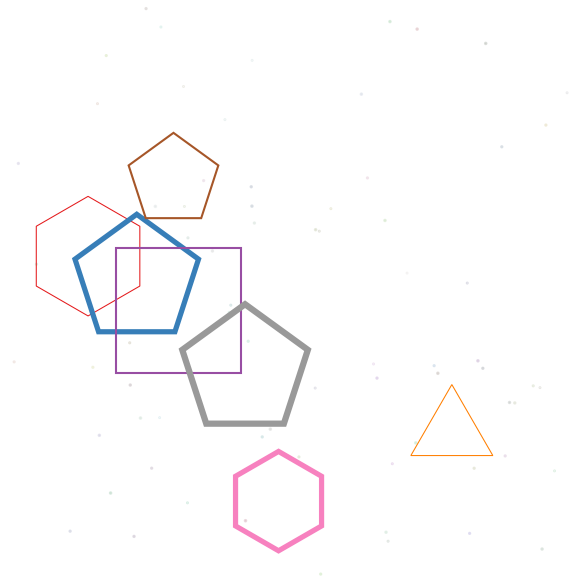[{"shape": "hexagon", "thickness": 0.5, "radius": 0.52, "center": [0.152, 0.556]}, {"shape": "pentagon", "thickness": 2.5, "radius": 0.56, "center": [0.237, 0.516]}, {"shape": "square", "thickness": 1, "radius": 0.54, "center": [0.309, 0.461]}, {"shape": "triangle", "thickness": 0.5, "radius": 0.41, "center": [0.782, 0.251]}, {"shape": "pentagon", "thickness": 1, "radius": 0.41, "center": [0.3, 0.687]}, {"shape": "hexagon", "thickness": 2.5, "radius": 0.43, "center": [0.482, 0.131]}, {"shape": "pentagon", "thickness": 3, "radius": 0.57, "center": [0.424, 0.358]}]